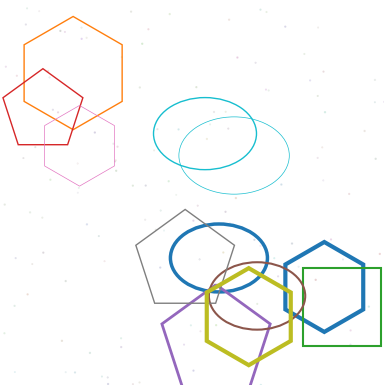[{"shape": "oval", "thickness": 2.5, "radius": 0.63, "center": [0.569, 0.33]}, {"shape": "hexagon", "thickness": 3, "radius": 0.58, "center": [0.842, 0.255]}, {"shape": "hexagon", "thickness": 1, "radius": 0.74, "center": [0.19, 0.81]}, {"shape": "square", "thickness": 1.5, "radius": 0.51, "center": [0.888, 0.203]}, {"shape": "pentagon", "thickness": 1, "radius": 0.55, "center": [0.111, 0.712]}, {"shape": "pentagon", "thickness": 2, "radius": 0.74, "center": [0.561, 0.113]}, {"shape": "oval", "thickness": 1.5, "radius": 0.63, "center": [0.668, 0.231]}, {"shape": "hexagon", "thickness": 0.5, "radius": 0.52, "center": [0.207, 0.621]}, {"shape": "pentagon", "thickness": 1, "radius": 0.67, "center": [0.481, 0.321]}, {"shape": "hexagon", "thickness": 3, "radius": 0.63, "center": [0.646, 0.177]}, {"shape": "oval", "thickness": 1, "radius": 0.67, "center": [0.532, 0.653]}, {"shape": "oval", "thickness": 0.5, "radius": 0.72, "center": [0.608, 0.596]}]